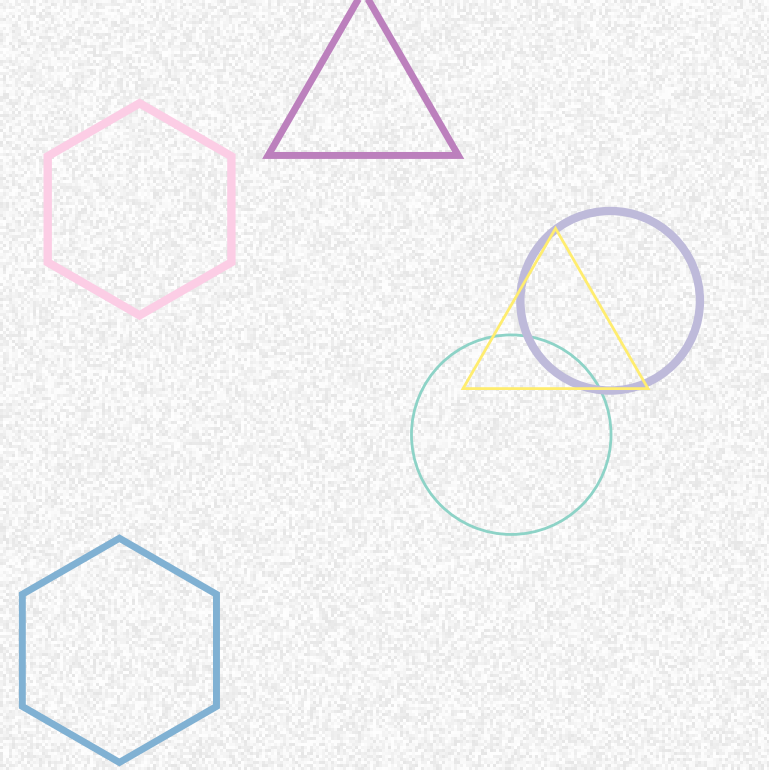[{"shape": "circle", "thickness": 1, "radius": 0.65, "center": [0.664, 0.435]}, {"shape": "circle", "thickness": 3, "radius": 0.58, "center": [0.792, 0.609]}, {"shape": "hexagon", "thickness": 2.5, "radius": 0.73, "center": [0.155, 0.155]}, {"shape": "hexagon", "thickness": 3, "radius": 0.69, "center": [0.181, 0.728]}, {"shape": "triangle", "thickness": 2.5, "radius": 0.71, "center": [0.472, 0.869]}, {"shape": "triangle", "thickness": 1, "radius": 0.69, "center": [0.721, 0.565]}]